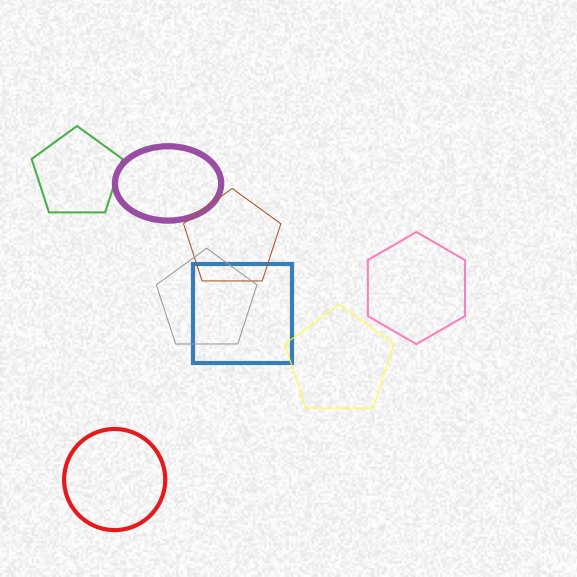[{"shape": "circle", "thickness": 2, "radius": 0.44, "center": [0.199, 0.169]}, {"shape": "square", "thickness": 2, "radius": 0.43, "center": [0.419, 0.456]}, {"shape": "pentagon", "thickness": 1, "radius": 0.41, "center": [0.133, 0.698]}, {"shape": "oval", "thickness": 3, "radius": 0.46, "center": [0.291, 0.682]}, {"shape": "pentagon", "thickness": 0.5, "radius": 0.5, "center": [0.588, 0.373]}, {"shape": "pentagon", "thickness": 0.5, "radius": 0.44, "center": [0.402, 0.584]}, {"shape": "hexagon", "thickness": 1, "radius": 0.49, "center": [0.721, 0.5]}, {"shape": "pentagon", "thickness": 0.5, "radius": 0.46, "center": [0.358, 0.478]}]